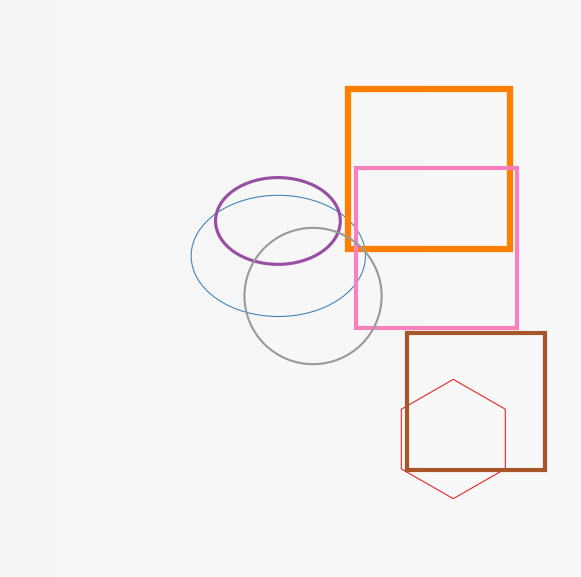[{"shape": "hexagon", "thickness": 0.5, "radius": 0.52, "center": [0.78, 0.239]}, {"shape": "oval", "thickness": 0.5, "radius": 0.75, "center": [0.479, 0.556]}, {"shape": "oval", "thickness": 1.5, "radius": 0.54, "center": [0.478, 0.617]}, {"shape": "square", "thickness": 3, "radius": 0.69, "center": [0.738, 0.706]}, {"shape": "square", "thickness": 2, "radius": 0.59, "center": [0.819, 0.303]}, {"shape": "square", "thickness": 2, "radius": 0.69, "center": [0.751, 0.57]}, {"shape": "circle", "thickness": 1, "radius": 0.59, "center": [0.539, 0.487]}]